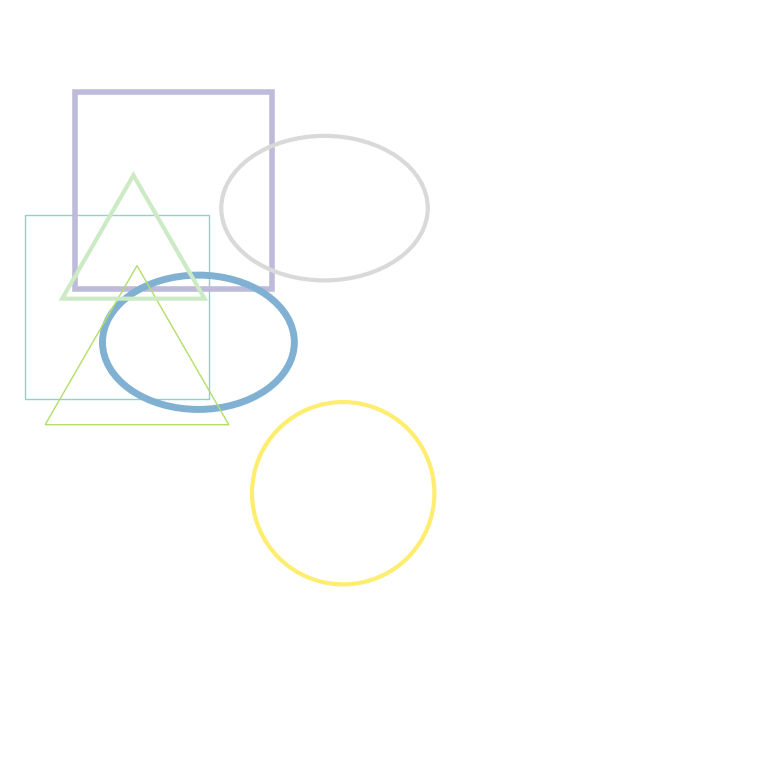[{"shape": "square", "thickness": 0.5, "radius": 0.6, "center": [0.152, 0.601]}, {"shape": "square", "thickness": 2, "radius": 0.64, "center": [0.225, 0.753]}, {"shape": "oval", "thickness": 2.5, "radius": 0.62, "center": [0.258, 0.555]}, {"shape": "triangle", "thickness": 0.5, "radius": 0.69, "center": [0.178, 0.517]}, {"shape": "oval", "thickness": 1.5, "radius": 0.67, "center": [0.421, 0.73]}, {"shape": "triangle", "thickness": 1.5, "radius": 0.53, "center": [0.173, 0.666]}, {"shape": "circle", "thickness": 1.5, "radius": 0.59, "center": [0.446, 0.359]}]